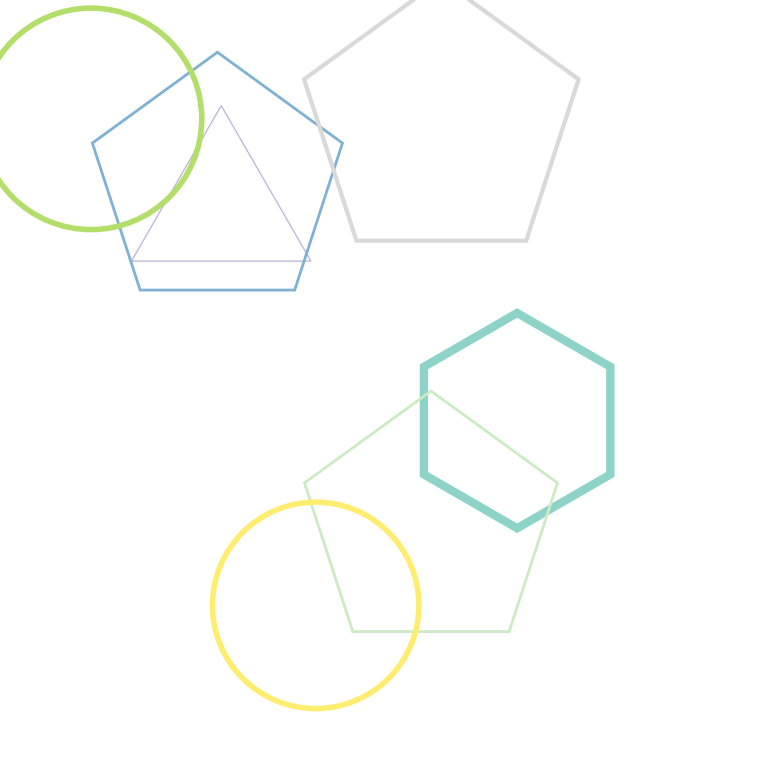[{"shape": "hexagon", "thickness": 3, "radius": 0.7, "center": [0.672, 0.454]}, {"shape": "triangle", "thickness": 0.5, "radius": 0.67, "center": [0.287, 0.728]}, {"shape": "pentagon", "thickness": 1, "radius": 0.85, "center": [0.282, 0.761]}, {"shape": "circle", "thickness": 2, "radius": 0.72, "center": [0.118, 0.846]}, {"shape": "pentagon", "thickness": 1.5, "radius": 0.94, "center": [0.573, 0.839]}, {"shape": "pentagon", "thickness": 1, "radius": 0.86, "center": [0.56, 0.319]}, {"shape": "circle", "thickness": 2, "radius": 0.67, "center": [0.41, 0.214]}]